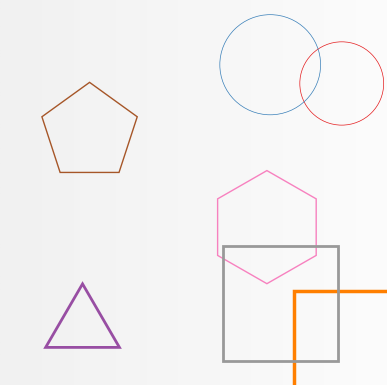[{"shape": "circle", "thickness": 0.5, "radius": 0.54, "center": [0.882, 0.783]}, {"shape": "circle", "thickness": 0.5, "radius": 0.65, "center": [0.697, 0.832]}, {"shape": "triangle", "thickness": 2, "radius": 0.55, "center": [0.213, 0.153]}, {"shape": "square", "thickness": 2.5, "radius": 0.66, "center": [0.891, 0.111]}, {"shape": "pentagon", "thickness": 1, "radius": 0.65, "center": [0.231, 0.657]}, {"shape": "hexagon", "thickness": 1, "radius": 0.73, "center": [0.689, 0.41]}, {"shape": "square", "thickness": 2, "radius": 0.75, "center": [0.724, 0.212]}]